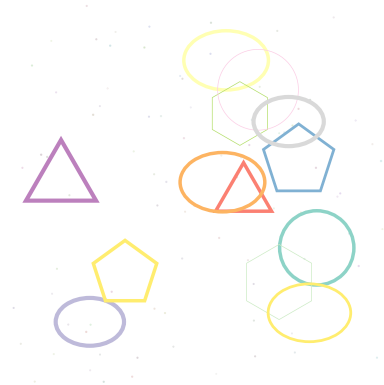[{"shape": "circle", "thickness": 2.5, "radius": 0.48, "center": [0.823, 0.356]}, {"shape": "oval", "thickness": 2.5, "radius": 0.55, "center": [0.587, 0.843]}, {"shape": "oval", "thickness": 3, "radius": 0.44, "center": [0.233, 0.164]}, {"shape": "triangle", "thickness": 2.5, "radius": 0.42, "center": [0.633, 0.493]}, {"shape": "pentagon", "thickness": 2, "radius": 0.48, "center": [0.776, 0.582]}, {"shape": "oval", "thickness": 2.5, "radius": 0.55, "center": [0.578, 0.527]}, {"shape": "hexagon", "thickness": 0.5, "radius": 0.41, "center": [0.623, 0.705]}, {"shape": "circle", "thickness": 0.5, "radius": 0.52, "center": [0.67, 0.767]}, {"shape": "oval", "thickness": 3, "radius": 0.46, "center": [0.75, 0.684]}, {"shape": "triangle", "thickness": 3, "radius": 0.53, "center": [0.159, 0.531]}, {"shape": "hexagon", "thickness": 0.5, "radius": 0.49, "center": [0.725, 0.268]}, {"shape": "pentagon", "thickness": 2.5, "radius": 0.43, "center": [0.325, 0.289]}, {"shape": "oval", "thickness": 2, "radius": 0.54, "center": [0.804, 0.188]}]